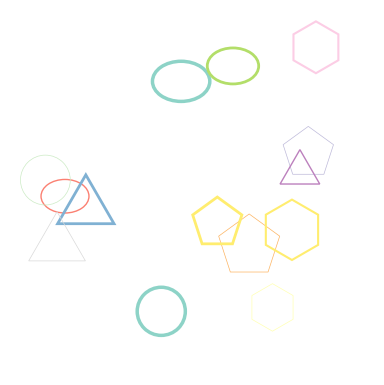[{"shape": "circle", "thickness": 2.5, "radius": 0.31, "center": [0.419, 0.191]}, {"shape": "oval", "thickness": 2.5, "radius": 0.37, "center": [0.47, 0.789]}, {"shape": "hexagon", "thickness": 0.5, "radius": 0.31, "center": [0.708, 0.202]}, {"shape": "pentagon", "thickness": 0.5, "radius": 0.34, "center": [0.801, 0.603]}, {"shape": "oval", "thickness": 1, "radius": 0.31, "center": [0.169, 0.49]}, {"shape": "triangle", "thickness": 2, "radius": 0.42, "center": [0.223, 0.461]}, {"shape": "pentagon", "thickness": 0.5, "radius": 0.42, "center": [0.647, 0.361]}, {"shape": "oval", "thickness": 2, "radius": 0.33, "center": [0.605, 0.829]}, {"shape": "hexagon", "thickness": 1.5, "radius": 0.34, "center": [0.821, 0.877]}, {"shape": "triangle", "thickness": 0.5, "radius": 0.43, "center": [0.148, 0.365]}, {"shape": "triangle", "thickness": 1, "radius": 0.3, "center": [0.779, 0.552]}, {"shape": "circle", "thickness": 0.5, "radius": 0.32, "center": [0.118, 0.532]}, {"shape": "pentagon", "thickness": 2, "radius": 0.34, "center": [0.564, 0.421]}, {"shape": "hexagon", "thickness": 1.5, "radius": 0.39, "center": [0.758, 0.403]}]